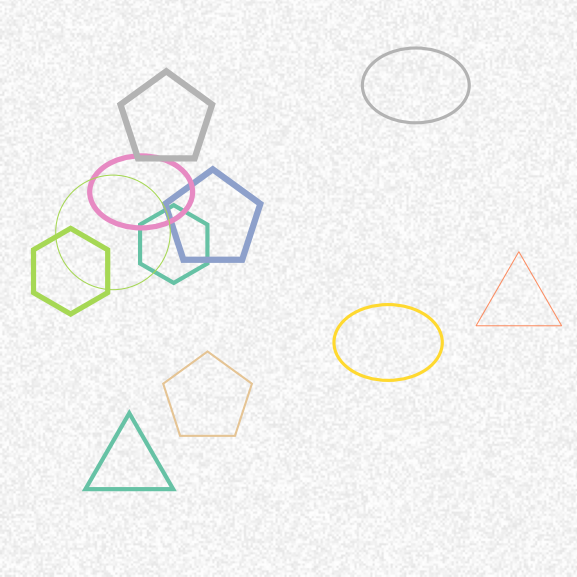[{"shape": "triangle", "thickness": 2, "radius": 0.44, "center": [0.224, 0.196]}, {"shape": "hexagon", "thickness": 2, "radius": 0.34, "center": [0.301, 0.577]}, {"shape": "triangle", "thickness": 0.5, "radius": 0.43, "center": [0.898, 0.478]}, {"shape": "pentagon", "thickness": 3, "radius": 0.43, "center": [0.368, 0.619]}, {"shape": "oval", "thickness": 2.5, "radius": 0.45, "center": [0.244, 0.667]}, {"shape": "circle", "thickness": 0.5, "radius": 0.5, "center": [0.196, 0.597]}, {"shape": "hexagon", "thickness": 2.5, "radius": 0.37, "center": [0.122, 0.529]}, {"shape": "oval", "thickness": 1.5, "radius": 0.47, "center": [0.672, 0.406]}, {"shape": "pentagon", "thickness": 1, "radius": 0.4, "center": [0.359, 0.31]}, {"shape": "pentagon", "thickness": 3, "radius": 0.42, "center": [0.288, 0.792]}, {"shape": "oval", "thickness": 1.5, "radius": 0.46, "center": [0.72, 0.851]}]